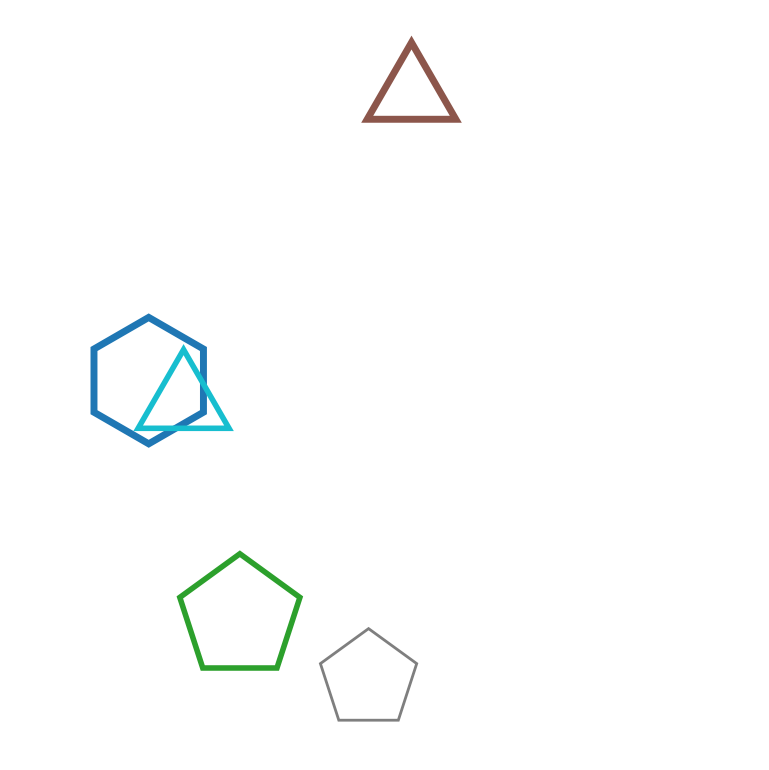[{"shape": "hexagon", "thickness": 2.5, "radius": 0.41, "center": [0.193, 0.506]}, {"shape": "pentagon", "thickness": 2, "radius": 0.41, "center": [0.312, 0.199]}, {"shape": "triangle", "thickness": 2.5, "radius": 0.33, "center": [0.534, 0.878]}, {"shape": "pentagon", "thickness": 1, "radius": 0.33, "center": [0.479, 0.118]}, {"shape": "triangle", "thickness": 2, "radius": 0.34, "center": [0.238, 0.478]}]